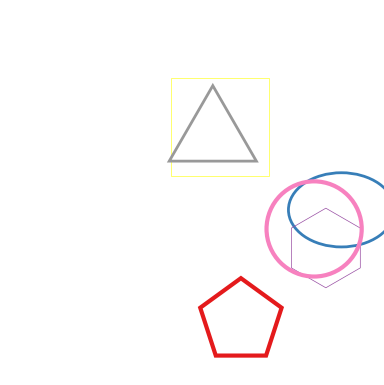[{"shape": "pentagon", "thickness": 3, "radius": 0.56, "center": [0.626, 0.166]}, {"shape": "oval", "thickness": 2, "radius": 0.69, "center": [0.887, 0.455]}, {"shape": "hexagon", "thickness": 0.5, "radius": 0.52, "center": [0.846, 0.356]}, {"shape": "square", "thickness": 0.5, "radius": 0.64, "center": [0.572, 0.67]}, {"shape": "circle", "thickness": 3, "radius": 0.62, "center": [0.816, 0.405]}, {"shape": "triangle", "thickness": 2, "radius": 0.65, "center": [0.553, 0.647]}]